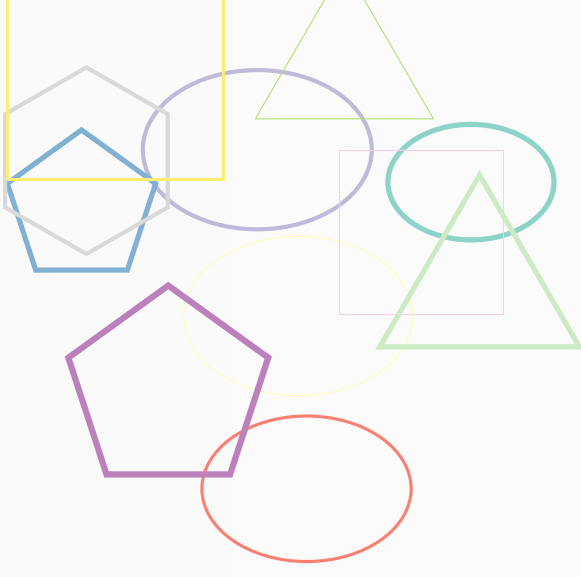[{"shape": "oval", "thickness": 2.5, "radius": 0.71, "center": [0.81, 0.684]}, {"shape": "oval", "thickness": 0.5, "radius": 0.99, "center": [0.513, 0.452]}, {"shape": "oval", "thickness": 2, "radius": 0.98, "center": [0.443, 0.74]}, {"shape": "oval", "thickness": 1.5, "radius": 0.9, "center": [0.527, 0.153]}, {"shape": "pentagon", "thickness": 2.5, "radius": 0.67, "center": [0.14, 0.64]}, {"shape": "triangle", "thickness": 0.5, "radius": 0.89, "center": [0.593, 0.882]}, {"shape": "square", "thickness": 0.5, "radius": 0.71, "center": [0.724, 0.597]}, {"shape": "hexagon", "thickness": 2, "radius": 0.81, "center": [0.149, 0.721]}, {"shape": "pentagon", "thickness": 3, "radius": 0.9, "center": [0.29, 0.324]}, {"shape": "triangle", "thickness": 2.5, "radius": 0.99, "center": [0.825, 0.498]}, {"shape": "square", "thickness": 1.5, "radius": 0.93, "center": [0.197, 0.876]}]